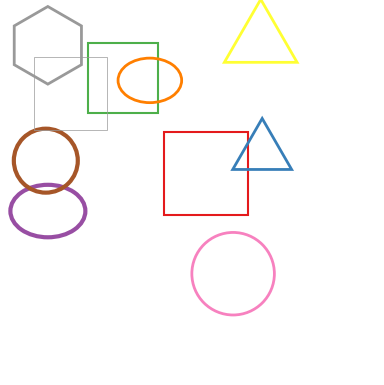[{"shape": "square", "thickness": 1.5, "radius": 0.54, "center": [0.536, 0.549]}, {"shape": "triangle", "thickness": 2, "radius": 0.44, "center": [0.681, 0.604]}, {"shape": "square", "thickness": 1.5, "radius": 0.45, "center": [0.32, 0.798]}, {"shape": "oval", "thickness": 3, "radius": 0.49, "center": [0.124, 0.452]}, {"shape": "oval", "thickness": 2, "radius": 0.41, "center": [0.389, 0.791]}, {"shape": "triangle", "thickness": 2, "radius": 0.55, "center": [0.677, 0.893]}, {"shape": "circle", "thickness": 3, "radius": 0.42, "center": [0.119, 0.583]}, {"shape": "circle", "thickness": 2, "radius": 0.54, "center": [0.606, 0.289]}, {"shape": "hexagon", "thickness": 2, "radius": 0.5, "center": [0.124, 0.882]}, {"shape": "square", "thickness": 0.5, "radius": 0.48, "center": [0.183, 0.757]}]